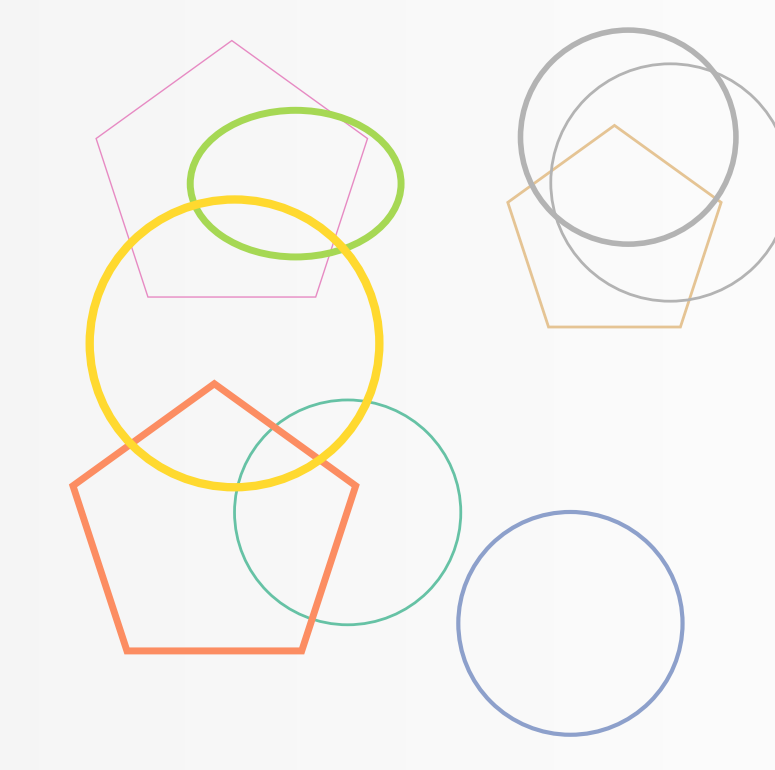[{"shape": "circle", "thickness": 1, "radius": 0.73, "center": [0.449, 0.335]}, {"shape": "pentagon", "thickness": 2.5, "radius": 0.96, "center": [0.277, 0.31]}, {"shape": "circle", "thickness": 1.5, "radius": 0.72, "center": [0.736, 0.19]}, {"shape": "pentagon", "thickness": 0.5, "radius": 0.92, "center": [0.299, 0.763]}, {"shape": "oval", "thickness": 2.5, "radius": 0.68, "center": [0.381, 0.762]}, {"shape": "circle", "thickness": 3, "radius": 0.93, "center": [0.303, 0.554]}, {"shape": "pentagon", "thickness": 1, "radius": 0.72, "center": [0.793, 0.692]}, {"shape": "circle", "thickness": 2, "radius": 0.7, "center": [0.811, 0.822]}, {"shape": "circle", "thickness": 1, "radius": 0.77, "center": [0.865, 0.763]}]